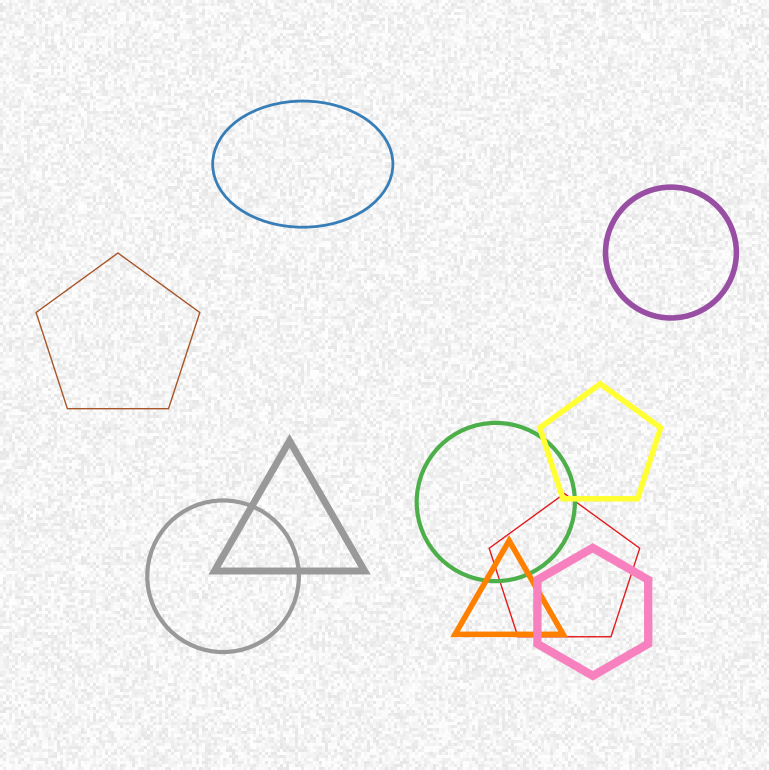[{"shape": "pentagon", "thickness": 0.5, "radius": 0.51, "center": [0.733, 0.256]}, {"shape": "oval", "thickness": 1, "radius": 0.59, "center": [0.393, 0.787]}, {"shape": "circle", "thickness": 1.5, "radius": 0.51, "center": [0.644, 0.348]}, {"shape": "circle", "thickness": 2, "radius": 0.42, "center": [0.871, 0.672]}, {"shape": "triangle", "thickness": 2, "radius": 0.41, "center": [0.661, 0.217]}, {"shape": "pentagon", "thickness": 2, "radius": 0.41, "center": [0.78, 0.419]}, {"shape": "pentagon", "thickness": 0.5, "radius": 0.56, "center": [0.153, 0.56]}, {"shape": "hexagon", "thickness": 3, "radius": 0.42, "center": [0.77, 0.205]}, {"shape": "triangle", "thickness": 2.5, "radius": 0.56, "center": [0.376, 0.315]}, {"shape": "circle", "thickness": 1.5, "radius": 0.49, "center": [0.29, 0.252]}]